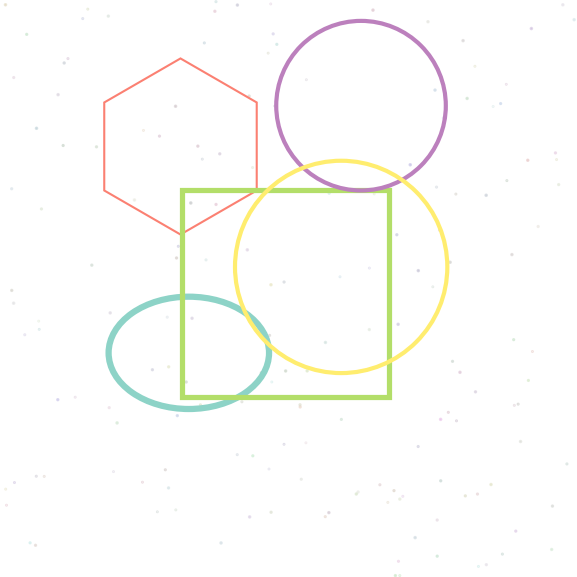[{"shape": "oval", "thickness": 3, "radius": 0.69, "center": [0.327, 0.388]}, {"shape": "hexagon", "thickness": 1, "radius": 0.76, "center": [0.313, 0.745]}, {"shape": "square", "thickness": 2.5, "radius": 0.9, "center": [0.494, 0.491]}, {"shape": "circle", "thickness": 2, "radius": 0.73, "center": [0.625, 0.816]}, {"shape": "circle", "thickness": 2, "radius": 0.92, "center": [0.591, 0.537]}]